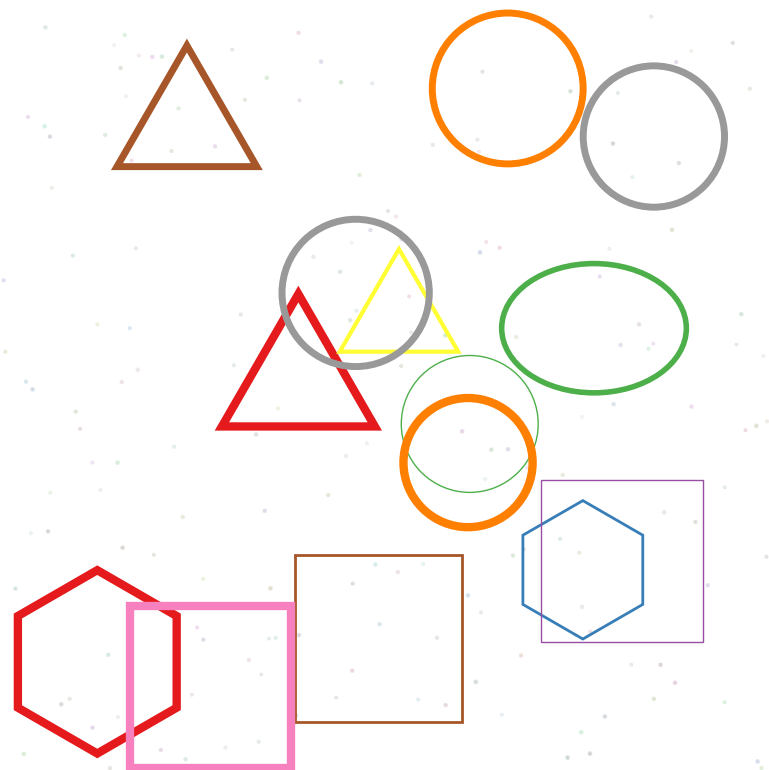[{"shape": "hexagon", "thickness": 3, "radius": 0.6, "center": [0.126, 0.14]}, {"shape": "triangle", "thickness": 3, "radius": 0.57, "center": [0.387, 0.503]}, {"shape": "hexagon", "thickness": 1, "radius": 0.45, "center": [0.757, 0.26]}, {"shape": "circle", "thickness": 0.5, "radius": 0.44, "center": [0.61, 0.449]}, {"shape": "oval", "thickness": 2, "radius": 0.6, "center": [0.771, 0.574]}, {"shape": "square", "thickness": 0.5, "radius": 0.53, "center": [0.808, 0.272]}, {"shape": "circle", "thickness": 2.5, "radius": 0.49, "center": [0.659, 0.885]}, {"shape": "circle", "thickness": 3, "radius": 0.42, "center": [0.608, 0.399]}, {"shape": "triangle", "thickness": 1.5, "radius": 0.44, "center": [0.518, 0.588]}, {"shape": "triangle", "thickness": 2.5, "radius": 0.52, "center": [0.243, 0.836]}, {"shape": "square", "thickness": 1, "radius": 0.54, "center": [0.492, 0.171]}, {"shape": "square", "thickness": 3, "radius": 0.52, "center": [0.274, 0.108]}, {"shape": "circle", "thickness": 2.5, "radius": 0.48, "center": [0.462, 0.62]}, {"shape": "circle", "thickness": 2.5, "radius": 0.46, "center": [0.849, 0.823]}]